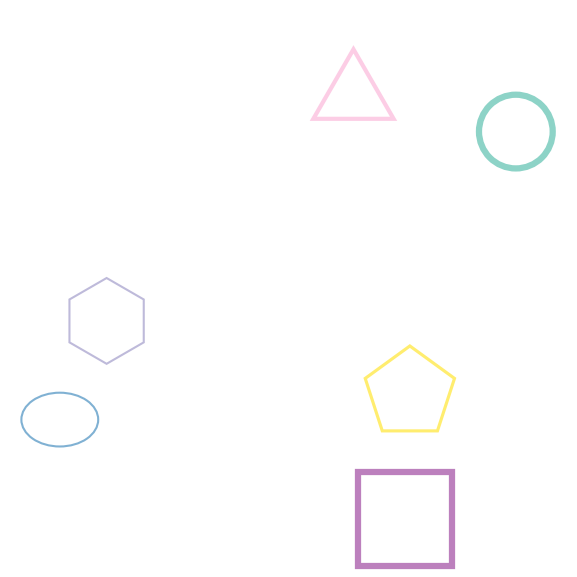[{"shape": "circle", "thickness": 3, "radius": 0.32, "center": [0.893, 0.771]}, {"shape": "hexagon", "thickness": 1, "radius": 0.37, "center": [0.185, 0.443]}, {"shape": "oval", "thickness": 1, "radius": 0.33, "center": [0.104, 0.273]}, {"shape": "triangle", "thickness": 2, "radius": 0.4, "center": [0.612, 0.834]}, {"shape": "square", "thickness": 3, "radius": 0.41, "center": [0.701, 0.1]}, {"shape": "pentagon", "thickness": 1.5, "radius": 0.41, "center": [0.71, 0.319]}]